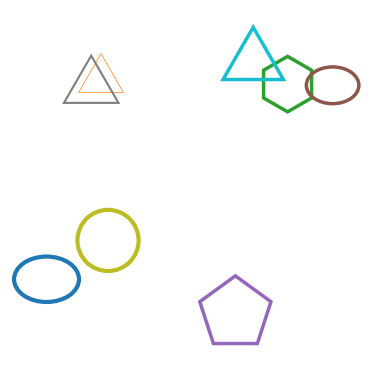[{"shape": "oval", "thickness": 3, "radius": 0.42, "center": [0.121, 0.275]}, {"shape": "triangle", "thickness": 0.5, "radius": 0.34, "center": [0.262, 0.793]}, {"shape": "hexagon", "thickness": 2.5, "radius": 0.36, "center": [0.747, 0.782]}, {"shape": "pentagon", "thickness": 2.5, "radius": 0.49, "center": [0.611, 0.186]}, {"shape": "oval", "thickness": 2.5, "radius": 0.34, "center": [0.864, 0.778]}, {"shape": "triangle", "thickness": 1.5, "radius": 0.41, "center": [0.237, 0.774]}, {"shape": "circle", "thickness": 3, "radius": 0.4, "center": [0.281, 0.375]}, {"shape": "triangle", "thickness": 2.5, "radius": 0.45, "center": [0.658, 0.839]}]